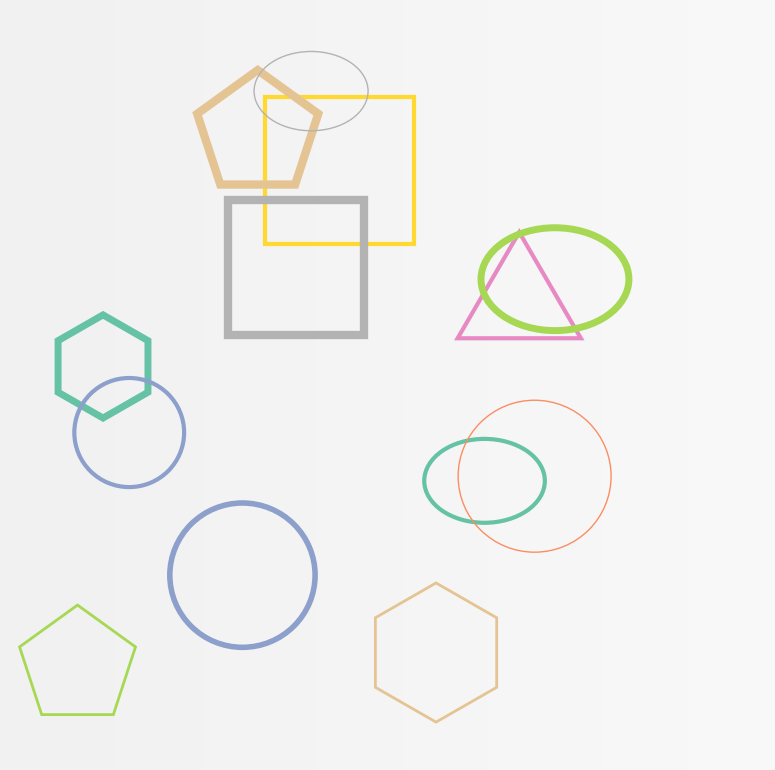[{"shape": "hexagon", "thickness": 2.5, "radius": 0.33, "center": [0.133, 0.524]}, {"shape": "oval", "thickness": 1.5, "radius": 0.39, "center": [0.625, 0.376]}, {"shape": "circle", "thickness": 0.5, "radius": 0.49, "center": [0.69, 0.382]}, {"shape": "circle", "thickness": 1.5, "radius": 0.35, "center": [0.167, 0.438]}, {"shape": "circle", "thickness": 2, "radius": 0.47, "center": [0.313, 0.253]}, {"shape": "triangle", "thickness": 1.5, "radius": 0.46, "center": [0.67, 0.607]}, {"shape": "pentagon", "thickness": 1, "radius": 0.39, "center": [0.1, 0.136]}, {"shape": "oval", "thickness": 2.5, "radius": 0.48, "center": [0.716, 0.637]}, {"shape": "square", "thickness": 1.5, "radius": 0.48, "center": [0.438, 0.778]}, {"shape": "pentagon", "thickness": 3, "radius": 0.41, "center": [0.333, 0.827]}, {"shape": "hexagon", "thickness": 1, "radius": 0.45, "center": [0.563, 0.153]}, {"shape": "oval", "thickness": 0.5, "radius": 0.37, "center": [0.401, 0.882]}, {"shape": "square", "thickness": 3, "radius": 0.44, "center": [0.382, 0.652]}]